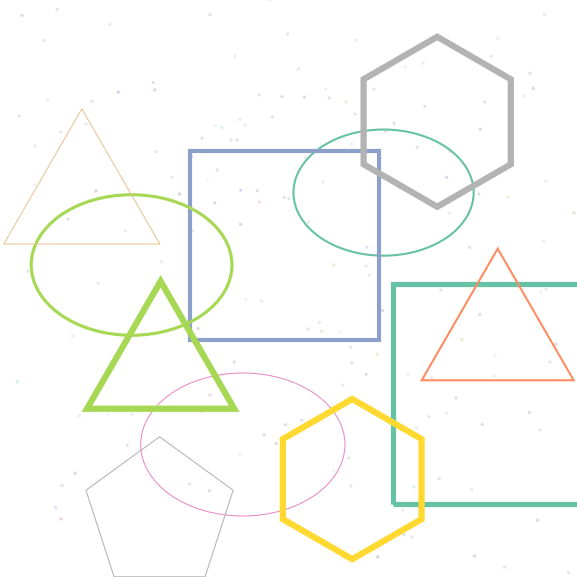[{"shape": "oval", "thickness": 1, "radius": 0.78, "center": [0.664, 0.666]}, {"shape": "square", "thickness": 2.5, "radius": 0.95, "center": [0.871, 0.317]}, {"shape": "triangle", "thickness": 1, "radius": 0.76, "center": [0.862, 0.417]}, {"shape": "square", "thickness": 2, "radius": 0.82, "center": [0.492, 0.574]}, {"shape": "oval", "thickness": 0.5, "radius": 0.88, "center": [0.421, 0.229]}, {"shape": "triangle", "thickness": 3, "radius": 0.74, "center": [0.278, 0.365]}, {"shape": "oval", "thickness": 1.5, "radius": 0.87, "center": [0.228, 0.54]}, {"shape": "hexagon", "thickness": 3, "radius": 0.69, "center": [0.61, 0.17]}, {"shape": "triangle", "thickness": 0.5, "radius": 0.78, "center": [0.142, 0.655]}, {"shape": "hexagon", "thickness": 3, "radius": 0.74, "center": [0.757, 0.788]}, {"shape": "pentagon", "thickness": 0.5, "radius": 0.67, "center": [0.276, 0.109]}]